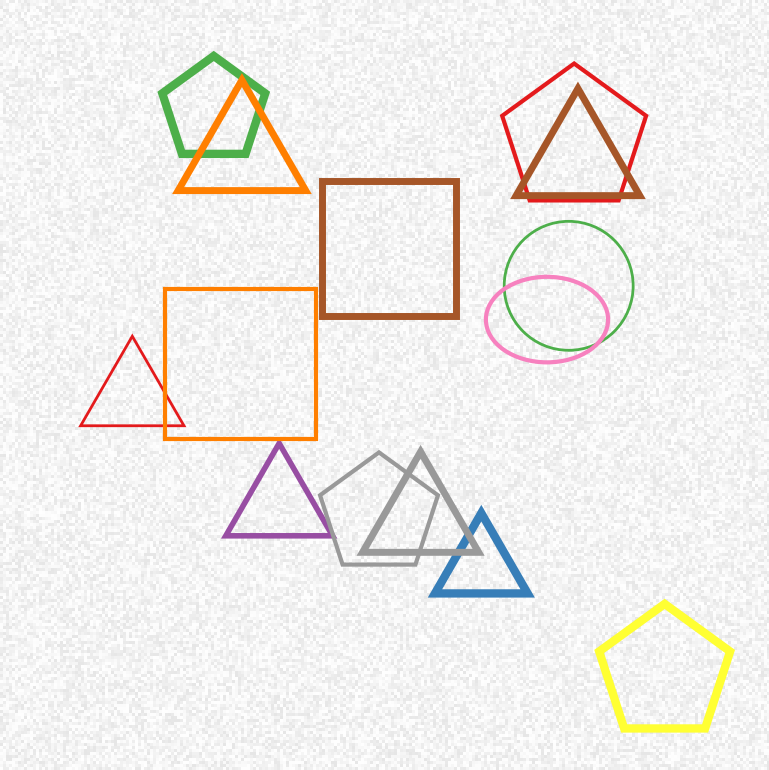[{"shape": "triangle", "thickness": 1, "radius": 0.39, "center": [0.172, 0.486]}, {"shape": "pentagon", "thickness": 1.5, "radius": 0.49, "center": [0.746, 0.819]}, {"shape": "triangle", "thickness": 3, "radius": 0.35, "center": [0.625, 0.264]}, {"shape": "pentagon", "thickness": 3, "radius": 0.35, "center": [0.278, 0.857]}, {"shape": "circle", "thickness": 1, "radius": 0.42, "center": [0.739, 0.629]}, {"shape": "triangle", "thickness": 2, "radius": 0.4, "center": [0.363, 0.344]}, {"shape": "triangle", "thickness": 2.5, "radius": 0.48, "center": [0.314, 0.8]}, {"shape": "square", "thickness": 1.5, "radius": 0.49, "center": [0.312, 0.528]}, {"shape": "pentagon", "thickness": 3, "radius": 0.45, "center": [0.863, 0.126]}, {"shape": "triangle", "thickness": 2.5, "radius": 0.46, "center": [0.751, 0.792]}, {"shape": "square", "thickness": 2.5, "radius": 0.44, "center": [0.505, 0.677]}, {"shape": "oval", "thickness": 1.5, "radius": 0.4, "center": [0.71, 0.585]}, {"shape": "triangle", "thickness": 2.5, "radius": 0.44, "center": [0.546, 0.326]}, {"shape": "pentagon", "thickness": 1.5, "radius": 0.4, "center": [0.492, 0.332]}]